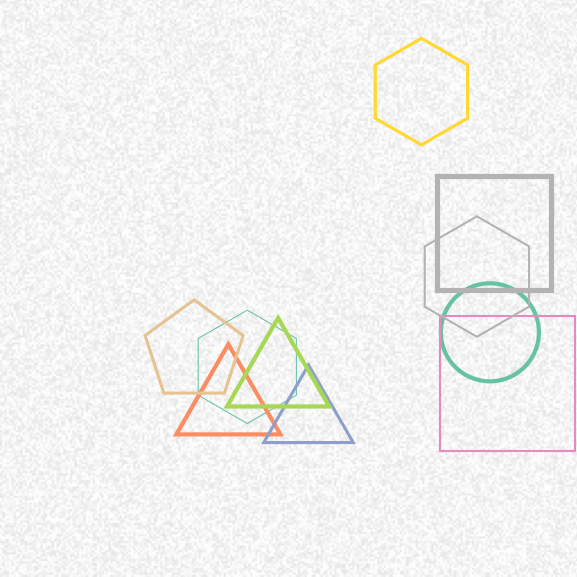[{"shape": "circle", "thickness": 2, "radius": 0.42, "center": [0.848, 0.424]}, {"shape": "hexagon", "thickness": 0.5, "radius": 0.49, "center": [0.428, 0.364]}, {"shape": "triangle", "thickness": 2, "radius": 0.52, "center": [0.395, 0.299]}, {"shape": "triangle", "thickness": 1.5, "radius": 0.45, "center": [0.534, 0.278]}, {"shape": "square", "thickness": 1, "radius": 0.58, "center": [0.879, 0.335]}, {"shape": "triangle", "thickness": 2, "radius": 0.51, "center": [0.482, 0.346]}, {"shape": "hexagon", "thickness": 1.5, "radius": 0.46, "center": [0.73, 0.84]}, {"shape": "pentagon", "thickness": 1.5, "radius": 0.45, "center": [0.336, 0.391]}, {"shape": "square", "thickness": 2.5, "radius": 0.49, "center": [0.856, 0.596]}, {"shape": "hexagon", "thickness": 1, "radius": 0.52, "center": [0.826, 0.52]}]